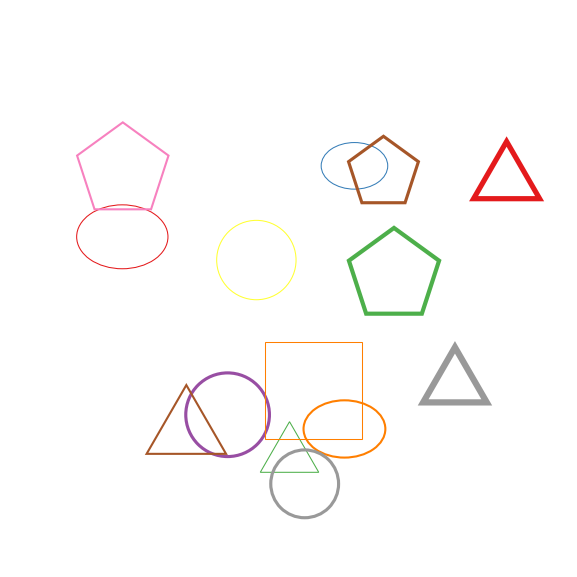[{"shape": "oval", "thickness": 0.5, "radius": 0.4, "center": [0.212, 0.589]}, {"shape": "triangle", "thickness": 2.5, "radius": 0.33, "center": [0.877, 0.688]}, {"shape": "oval", "thickness": 0.5, "radius": 0.29, "center": [0.614, 0.712]}, {"shape": "triangle", "thickness": 0.5, "radius": 0.29, "center": [0.501, 0.211]}, {"shape": "pentagon", "thickness": 2, "radius": 0.41, "center": [0.682, 0.522]}, {"shape": "circle", "thickness": 1.5, "radius": 0.36, "center": [0.394, 0.281]}, {"shape": "square", "thickness": 0.5, "radius": 0.42, "center": [0.543, 0.323]}, {"shape": "oval", "thickness": 1, "radius": 0.35, "center": [0.596, 0.256]}, {"shape": "circle", "thickness": 0.5, "radius": 0.34, "center": [0.444, 0.549]}, {"shape": "pentagon", "thickness": 1.5, "radius": 0.32, "center": [0.664, 0.7]}, {"shape": "triangle", "thickness": 1, "radius": 0.4, "center": [0.323, 0.253]}, {"shape": "pentagon", "thickness": 1, "radius": 0.42, "center": [0.213, 0.704]}, {"shape": "triangle", "thickness": 3, "radius": 0.32, "center": [0.788, 0.334]}, {"shape": "circle", "thickness": 1.5, "radius": 0.29, "center": [0.528, 0.161]}]